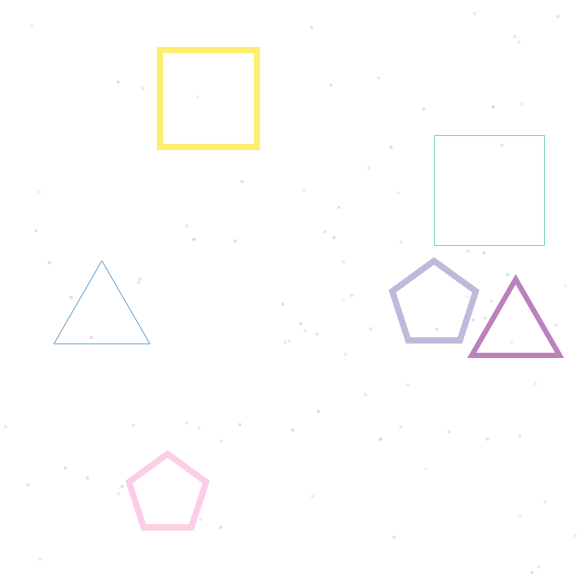[{"shape": "square", "thickness": 0.5, "radius": 0.48, "center": [0.846, 0.67]}, {"shape": "pentagon", "thickness": 3, "radius": 0.38, "center": [0.752, 0.471]}, {"shape": "triangle", "thickness": 0.5, "radius": 0.48, "center": [0.176, 0.452]}, {"shape": "pentagon", "thickness": 3, "radius": 0.35, "center": [0.29, 0.143]}, {"shape": "triangle", "thickness": 2.5, "radius": 0.44, "center": [0.893, 0.428]}, {"shape": "square", "thickness": 3, "radius": 0.42, "center": [0.361, 0.828]}]